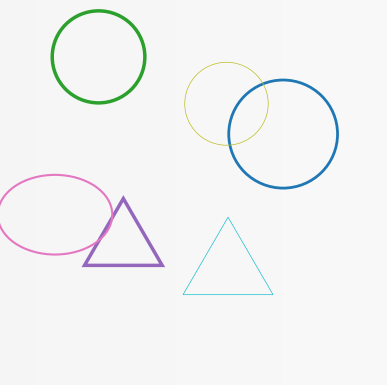[{"shape": "circle", "thickness": 2, "radius": 0.7, "center": [0.731, 0.652]}, {"shape": "circle", "thickness": 2.5, "radius": 0.6, "center": [0.254, 0.852]}, {"shape": "triangle", "thickness": 2.5, "radius": 0.58, "center": [0.318, 0.369]}, {"shape": "oval", "thickness": 1.5, "radius": 0.74, "center": [0.142, 0.442]}, {"shape": "circle", "thickness": 0.5, "radius": 0.54, "center": [0.584, 0.731]}, {"shape": "triangle", "thickness": 0.5, "radius": 0.67, "center": [0.589, 0.302]}]